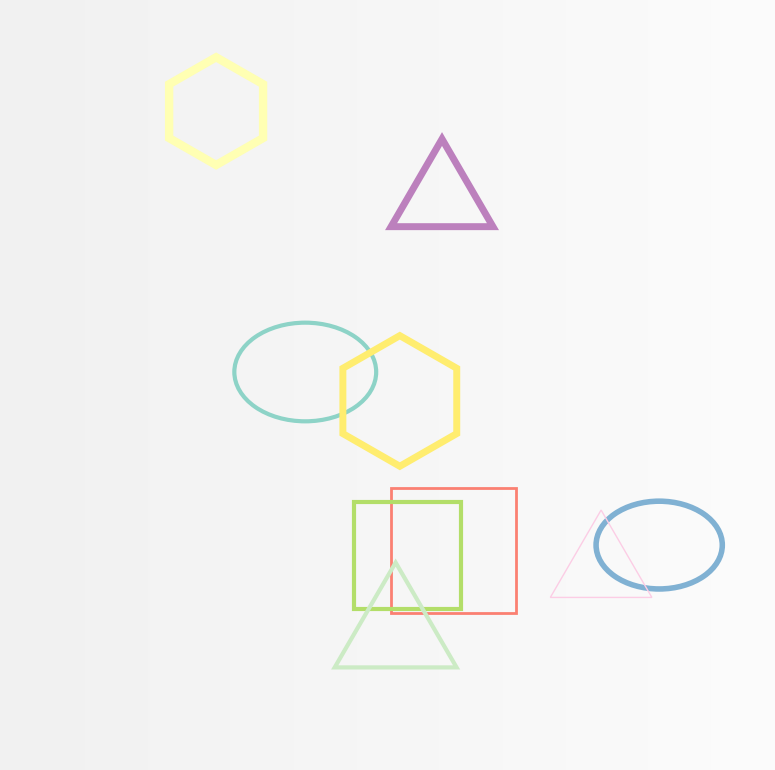[{"shape": "oval", "thickness": 1.5, "radius": 0.46, "center": [0.394, 0.517]}, {"shape": "hexagon", "thickness": 3, "radius": 0.35, "center": [0.279, 0.856]}, {"shape": "square", "thickness": 1, "radius": 0.41, "center": [0.585, 0.285]}, {"shape": "oval", "thickness": 2, "radius": 0.41, "center": [0.851, 0.292]}, {"shape": "square", "thickness": 1.5, "radius": 0.35, "center": [0.526, 0.279]}, {"shape": "triangle", "thickness": 0.5, "radius": 0.38, "center": [0.776, 0.262]}, {"shape": "triangle", "thickness": 2.5, "radius": 0.38, "center": [0.57, 0.744]}, {"shape": "triangle", "thickness": 1.5, "radius": 0.45, "center": [0.511, 0.179]}, {"shape": "hexagon", "thickness": 2.5, "radius": 0.42, "center": [0.516, 0.479]}]